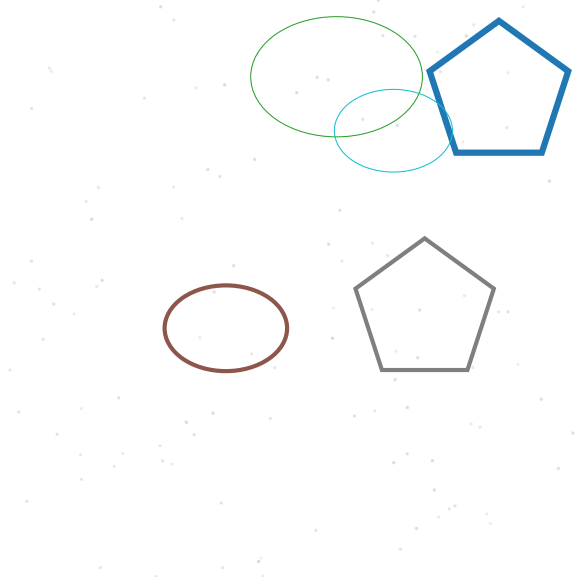[{"shape": "pentagon", "thickness": 3, "radius": 0.63, "center": [0.864, 0.837]}, {"shape": "oval", "thickness": 0.5, "radius": 0.74, "center": [0.583, 0.866]}, {"shape": "oval", "thickness": 2, "radius": 0.53, "center": [0.391, 0.431]}, {"shape": "pentagon", "thickness": 2, "radius": 0.63, "center": [0.735, 0.46]}, {"shape": "oval", "thickness": 0.5, "radius": 0.51, "center": [0.681, 0.773]}]